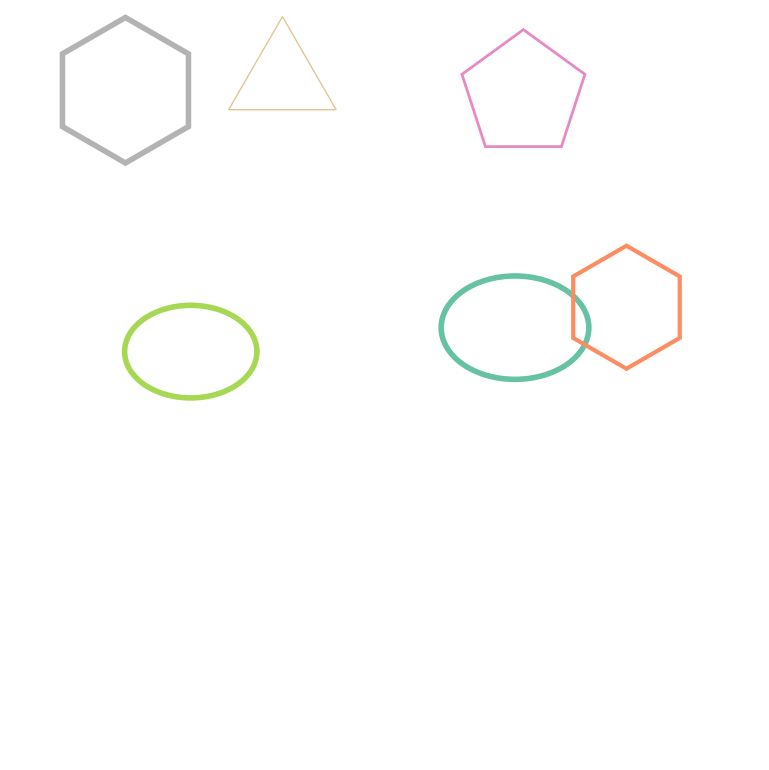[{"shape": "oval", "thickness": 2, "radius": 0.48, "center": [0.669, 0.574]}, {"shape": "hexagon", "thickness": 1.5, "radius": 0.4, "center": [0.814, 0.601]}, {"shape": "pentagon", "thickness": 1, "radius": 0.42, "center": [0.68, 0.878]}, {"shape": "oval", "thickness": 2, "radius": 0.43, "center": [0.248, 0.543]}, {"shape": "triangle", "thickness": 0.5, "radius": 0.4, "center": [0.367, 0.898]}, {"shape": "hexagon", "thickness": 2, "radius": 0.47, "center": [0.163, 0.883]}]